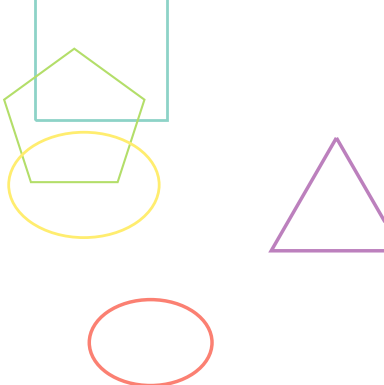[{"shape": "square", "thickness": 2, "radius": 0.86, "center": [0.263, 0.86]}, {"shape": "oval", "thickness": 2.5, "radius": 0.8, "center": [0.391, 0.11]}, {"shape": "pentagon", "thickness": 1.5, "radius": 0.96, "center": [0.193, 0.682]}, {"shape": "triangle", "thickness": 2.5, "radius": 0.98, "center": [0.874, 0.446]}, {"shape": "oval", "thickness": 2, "radius": 0.98, "center": [0.218, 0.52]}]